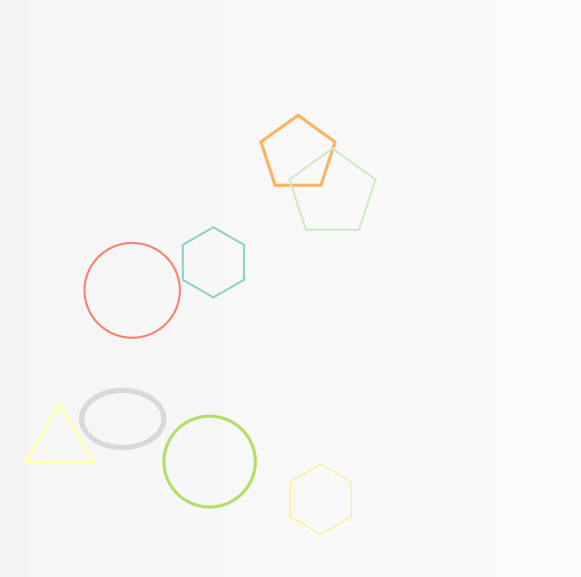[{"shape": "hexagon", "thickness": 1, "radius": 0.3, "center": [0.367, 0.545]}, {"shape": "triangle", "thickness": 1.5, "radius": 0.34, "center": [0.102, 0.233]}, {"shape": "circle", "thickness": 1, "radius": 0.41, "center": [0.227, 0.496]}, {"shape": "pentagon", "thickness": 1.5, "radius": 0.33, "center": [0.513, 0.733]}, {"shape": "circle", "thickness": 1.5, "radius": 0.39, "center": [0.361, 0.2]}, {"shape": "oval", "thickness": 2.5, "radius": 0.35, "center": [0.211, 0.274]}, {"shape": "pentagon", "thickness": 1, "radius": 0.39, "center": [0.572, 0.664]}, {"shape": "hexagon", "thickness": 0.5, "radius": 0.3, "center": [0.552, 0.135]}]